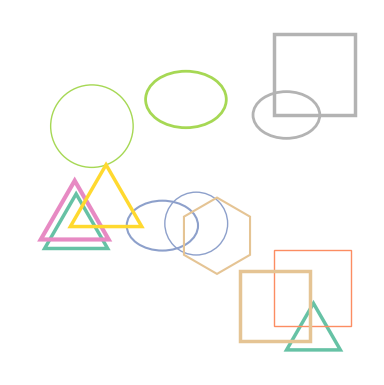[{"shape": "triangle", "thickness": 2.5, "radius": 0.47, "center": [0.198, 0.402]}, {"shape": "triangle", "thickness": 2.5, "radius": 0.4, "center": [0.814, 0.131]}, {"shape": "square", "thickness": 1, "radius": 0.5, "center": [0.811, 0.251]}, {"shape": "oval", "thickness": 1.5, "radius": 0.46, "center": [0.422, 0.414]}, {"shape": "circle", "thickness": 1, "radius": 0.41, "center": [0.51, 0.419]}, {"shape": "triangle", "thickness": 3, "radius": 0.51, "center": [0.194, 0.429]}, {"shape": "oval", "thickness": 2, "radius": 0.52, "center": [0.483, 0.742]}, {"shape": "circle", "thickness": 1, "radius": 0.54, "center": [0.239, 0.672]}, {"shape": "triangle", "thickness": 2.5, "radius": 0.54, "center": [0.275, 0.465]}, {"shape": "hexagon", "thickness": 1.5, "radius": 0.5, "center": [0.564, 0.388]}, {"shape": "square", "thickness": 2.5, "radius": 0.45, "center": [0.715, 0.205]}, {"shape": "oval", "thickness": 2, "radius": 0.43, "center": [0.744, 0.701]}, {"shape": "square", "thickness": 2.5, "radius": 0.53, "center": [0.817, 0.807]}]